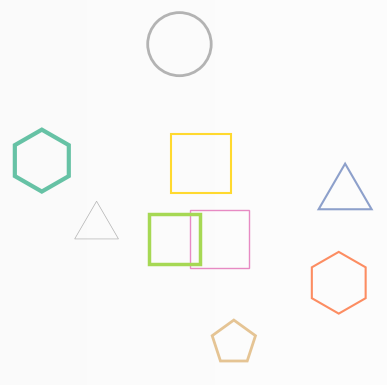[{"shape": "hexagon", "thickness": 3, "radius": 0.4, "center": [0.108, 0.583]}, {"shape": "hexagon", "thickness": 1.5, "radius": 0.4, "center": [0.874, 0.266]}, {"shape": "triangle", "thickness": 1.5, "radius": 0.39, "center": [0.891, 0.496]}, {"shape": "square", "thickness": 1, "radius": 0.38, "center": [0.566, 0.379]}, {"shape": "square", "thickness": 2.5, "radius": 0.32, "center": [0.45, 0.379]}, {"shape": "square", "thickness": 1.5, "radius": 0.38, "center": [0.519, 0.576]}, {"shape": "pentagon", "thickness": 2, "radius": 0.29, "center": [0.603, 0.11]}, {"shape": "triangle", "thickness": 0.5, "radius": 0.33, "center": [0.249, 0.412]}, {"shape": "circle", "thickness": 2, "radius": 0.41, "center": [0.463, 0.885]}]